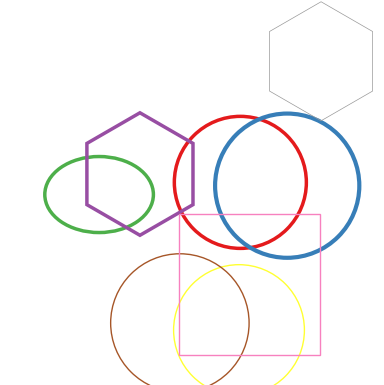[{"shape": "circle", "thickness": 2.5, "radius": 0.86, "center": [0.624, 0.526]}, {"shape": "circle", "thickness": 3, "radius": 0.94, "center": [0.746, 0.518]}, {"shape": "oval", "thickness": 2.5, "radius": 0.71, "center": [0.257, 0.495]}, {"shape": "hexagon", "thickness": 2.5, "radius": 0.8, "center": [0.363, 0.548]}, {"shape": "circle", "thickness": 1, "radius": 0.85, "center": [0.621, 0.143]}, {"shape": "circle", "thickness": 1, "radius": 0.9, "center": [0.467, 0.161]}, {"shape": "square", "thickness": 1, "radius": 0.92, "center": [0.648, 0.26]}, {"shape": "hexagon", "thickness": 0.5, "radius": 0.77, "center": [0.834, 0.841]}]